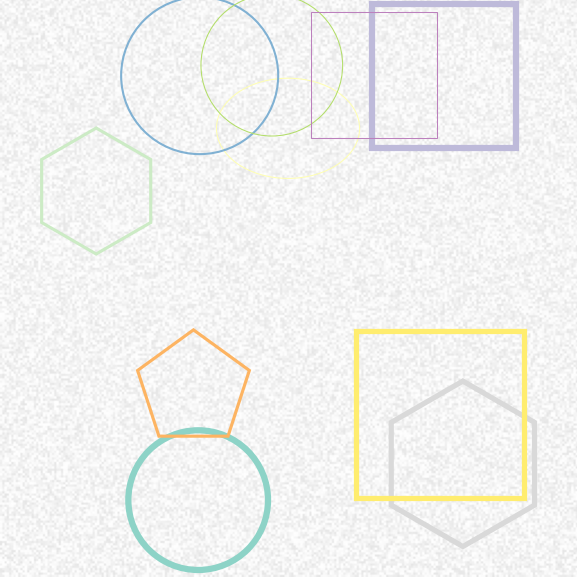[{"shape": "circle", "thickness": 3, "radius": 0.6, "center": [0.343, 0.133]}, {"shape": "oval", "thickness": 0.5, "radius": 0.62, "center": [0.499, 0.777]}, {"shape": "square", "thickness": 3, "radius": 0.63, "center": [0.769, 0.868]}, {"shape": "circle", "thickness": 1, "radius": 0.68, "center": [0.346, 0.868]}, {"shape": "pentagon", "thickness": 1.5, "radius": 0.51, "center": [0.335, 0.326]}, {"shape": "circle", "thickness": 0.5, "radius": 0.61, "center": [0.471, 0.886]}, {"shape": "hexagon", "thickness": 2.5, "radius": 0.72, "center": [0.802, 0.196]}, {"shape": "square", "thickness": 0.5, "radius": 0.55, "center": [0.647, 0.87]}, {"shape": "hexagon", "thickness": 1.5, "radius": 0.55, "center": [0.167, 0.668]}, {"shape": "square", "thickness": 2.5, "radius": 0.73, "center": [0.762, 0.281]}]